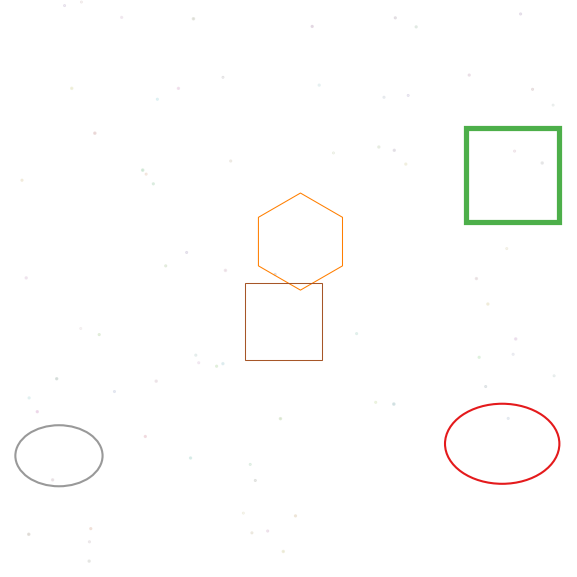[{"shape": "oval", "thickness": 1, "radius": 0.5, "center": [0.87, 0.231]}, {"shape": "square", "thickness": 2.5, "radius": 0.41, "center": [0.887, 0.696]}, {"shape": "hexagon", "thickness": 0.5, "radius": 0.42, "center": [0.52, 0.581]}, {"shape": "square", "thickness": 0.5, "radius": 0.33, "center": [0.491, 0.442]}, {"shape": "oval", "thickness": 1, "radius": 0.38, "center": [0.102, 0.21]}]